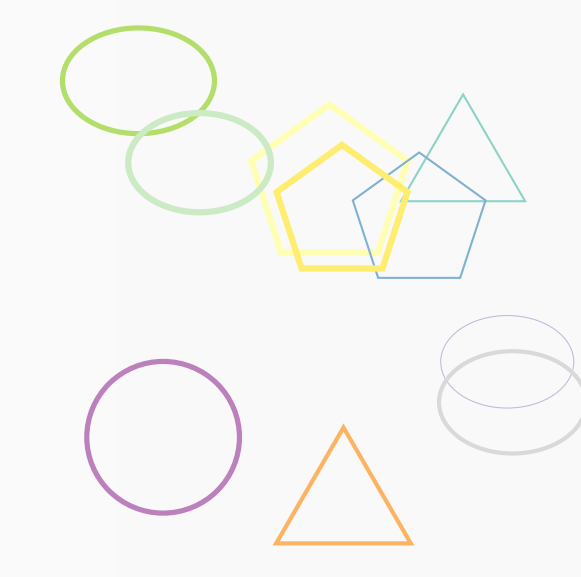[{"shape": "triangle", "thickness": 1, "radius": 0.62, "center": [0.797, 0.712]}, {"shape": "pentagon", "thickness": 3, "radius": 0.71, "center": [0.567, 0.677]}, {"shape": "oval", "thickness": 0.5, "radius": 0.57, "center": [0.873, 0.373]}, {"shape": "pentagon", "thickness": 1, "radius": 0.6, "center": [0.721, 0.615]}, {"shape": "triangle", "thickness": 2, "radius": 0.67, "center": [0.591, 0.125]}, {"shape": "oval", "thickness": 2.5, "radius": 0.65, "center": [0.238, 0.859]}, {"shape": "oval", "thickness": 2, "radius": 0.63, "center": [0.882, 0.302]}, {"shape": "circle", "thickness": 2.5, "radius": 0.66, "center": [0.281, 0.242]}, {"shape": "oval", "thickness": 3, "radius": 0.61, "center": [0.343, 0.717]}, {"shape": "pentagon", "thickness": 3, "radius": 0.59, "center": [0.588, 0.63]}]